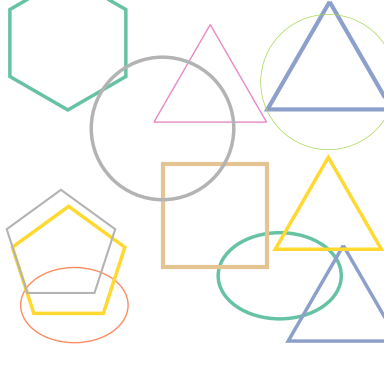[{"shape": "oval", "thickness": 2.5, "radius": 0.8, "center": [0.727, 0.284]}, {"shape": "hexagon", "thickness": 2.5, "radius": 0.87, "center": [0.176, 0.888]}, {"shape": "oval", "thickness": 1, "radius": 0.7, "center": [0.193, 0.208]}, {"shape": "triangle", "thickness": 3, "radius": 0.93, "center": [0.856, 0.809]}, {"shape": "triangle", "thickness": 2.5, "radius": 0.83, "center": [0.892, 0.197]}, {"shape": "triangle", "thickness": 1, "radius": 0.84, "center": [0.546, 0.767]}, {"shape": "circle", "thickness": 0.5, "radius": 0.88, "center": [0.853, 0.787]}, {"shape": "triangle", "thickness": 2.5, "radius": 0.8, "center": [0.853, 0.432]}, {"shape": "pentagon", "thickness": 2.5, "radius": 0.77, "center": [0.178, 0.31]}, {"shape": "square", "thickness": 3, "radius": 0.67, "center": [0.559, 0.44]}, {"shape": "circle", "thickness": 2.5, "radius": 0.93, "center": [0.422, 0.666]}, {"shape": "pentagon", "thickness": 1.5, "radius": 0.74, "center": [0.158, 0.359]}]